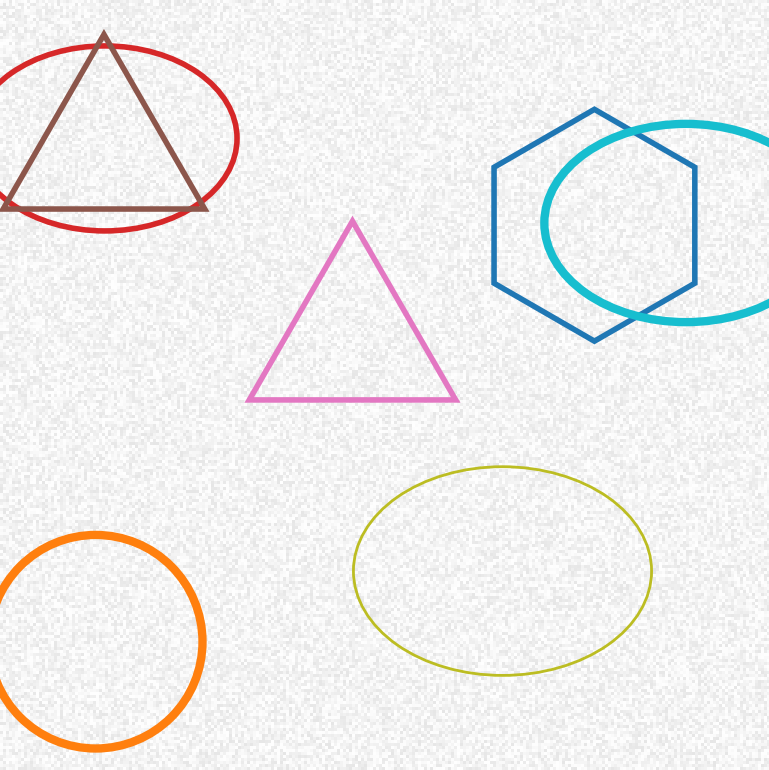[{"shape": "hexagon", "thickness": 2, "radius": 0.75, "center": [0.772, 0.707]}, {"shape": "circle", "thickness": 3, "radius": 0.69, "center": [0.124, 0.167]}, {"shape": "oval", "thickness": 2, "radius": 0.86, "center": [0.136, 0.82]}, {"shape": "triangle", "thickness": 2, "radius": 0.76, "center": [0.135, 0.804]}, {"shape": "triangle", "thickness": 2, "radius": 0.77, "center": [0.458, 0.558]}, {"shape": "oval", "thickness": 1, "radius": 0.97, "center": [0.653, 0.258]}, {"shape": "oval", "thickness": 3, "radius": 0.92, "center": [0.891, 0.71]}]